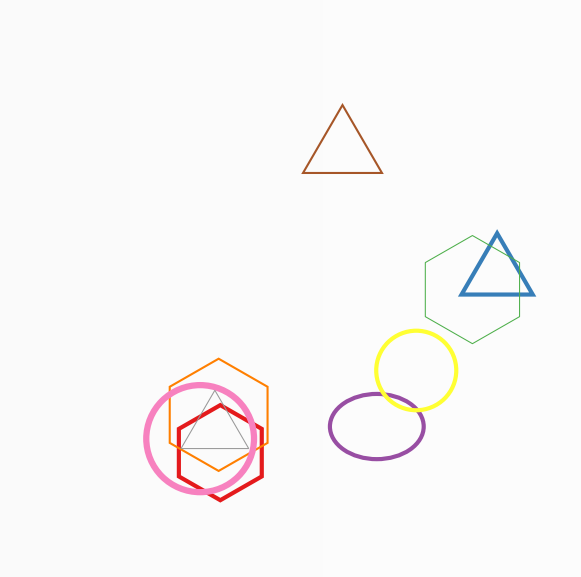[{"shape": "hexagon", "thickness": 2, "radius": 0.41, "center": [0.379, 0.215]}, {"shape": "triangle", "thickness": 2, "radius": 0.35, "center": [0.855, 0.524]}, {"shape": "hexagon", "thickness": 0.5, "radius": 0.47, "center": [0.813, 0.498]}, {"shape": "oval", "thickness": 2, "radius": 0.4, "center": [0.648, 0.261]}, {"shape": "hexagon", "thickness": 1, "radius": 0.49, "center": [0.376, 0.281]}, {"shape": "circle", "thickness": 2, "radius": 0.34, "center": [0.716, 0.358]}, {"shape": "triangle", "thickness": 1, "radius": 0.39, "center": [0.589, 0.739]}, {"shape": "circle", "thickness": 3, "radius": 0.46, "center": [0.344, 0.24]}, {"shape": "triangle", "thickness": 0.5, "radius": 0.34, "center": [0.37, 0.256]}]